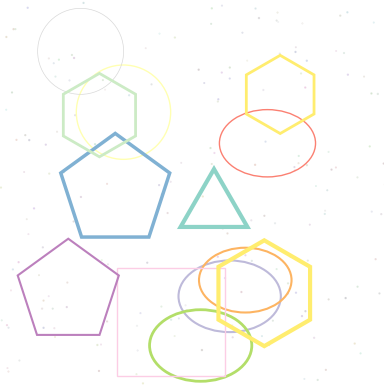[{"shape": "triangle", "thickness": 3, "radius": 0.5, "center": [0.556, 0.461]}, {"shape": "circle", "thickness": 1, "radius": 0.61, "center": [0.321, 0.709]}, {"shape": "oval", "thickness": 1.5, "radius": 0.66, "center": [0.597, 0.23]}, {"shape": "oval", "thickness": 1, "radius": 0.62, "center": [0.695, 0.628]}, {"shape": "pentagon", "thickness": 2.5, "radius": 0.74, "center": [0.299, 0.505]}, {"shape": "oval", "thickness": 1.5, "radius": 0.6, "center": [0.637, 0.272]}, {"shape": "oval", "thickness": 2, "radius": 0.66, "center": [0.521, 0.103]}, {"shape": "square", "thickness": 1, "radius": 0.7, "center": [0.444, 0.164]}, {"shape": "circle", "thickness": 0.5, "radius": 0.56, "center": [0.209, 0.867]}, {"shape": "pentagon", "thickness": 1.5, "radius": 0.69, "center": [0.177, 0.242]}, {"shape": "hexagon", "thickness": 2, "radius": 0.54, "center": [0.258, 0.701]}, {"shape": "hexagon", "thickness": 2, "radius": 0.51, "center": [0.728, 0.755]}, {"shape": "hexagon", "thickness": 3, "radius": 0.69, "center": [0.686, 0.238]}]